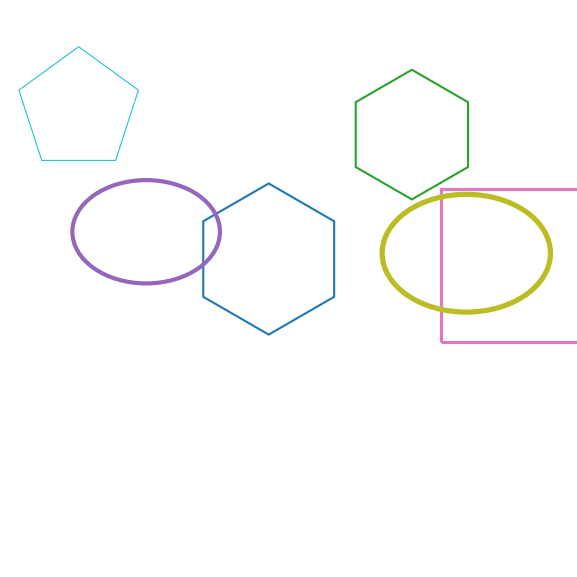[{"shape": "hexagon", "thickness": 1, "radius": 0.65, "center": [0.465, 0.551]}, {"shape": "hexagon", "thickness": 1, "radius": 0.56, "center": [0.713, 0.766]}, {"shape": "oval", "thickness": 2, "radius": 0.64, "center": [0.253, 0.598]}, {"shape": "square", "thickness": 1.5, "radius": 0.66, "center": [0.896, 0.539]}, {"shape": "oval", "thickness": 2.5, "radius": 0.73, "center": [0.807, 0.561]}, {"shape": "pentagon", "thickness": 0.5, "radius": 0.54, "center": [0.136, 0.809]}]